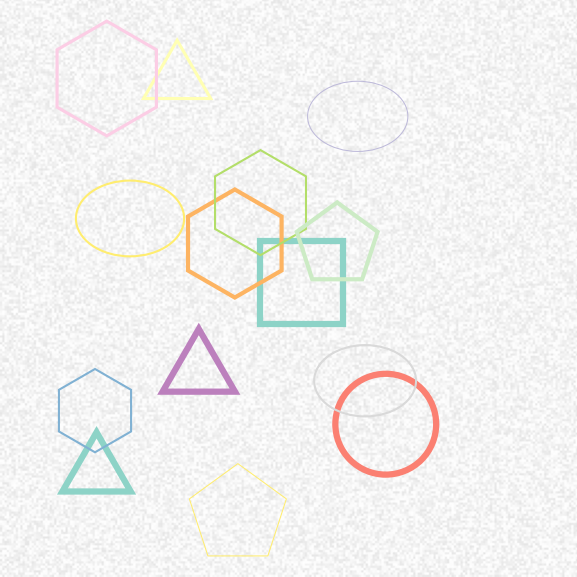[{"shape": "triangle", "thickness": 3, "radius": 0.34, "center": [0.167, 0.182]}, {"shape": "square", "thickness": 3, "radius": 0.36, "center": [0.523, 0.51]}, {"shape": "triangle", "thickness": 1.5, "radius": 0.34, "center": [0.307, 0.862]}, {"shape": "oval", "thickness": 0.5, "radius": 0.43, "center": [0.619, 0.798]}, {"shape": "circle", "thickness": 3, "radius": 0.44, "center": [0.668, 0.265]}, {"shape": "hexagon", "thickness": 1, "radius": 0.36, "center": [0.165, 0.288]}, {"shape": "hexagon", "thickness": 2, "radius": 0.47, "center": [0.407, 0.577]}, {"shape": "hexagon", "thickness": 1, "radius": 0.45, "center": [0.451, 0.648]}, {"shape": "hexagon", "thickness": 1.5, "radius": 0.5, "center": [0.185, 0.863]}, {"shape": "oval", "thickness": 1, "radius": 0.44, "center": [0.632, 0.34]}, {"shape": "triangle", "thickness": 3, "radius": 0.36, "center": [0.344, 0.357]}, {"shape": "pentagon", "thickness": 2, "radius": 0.37, "center": [0.584, 0.575]}, {"shape": "pentagon", "thickness": 0.5, "radius": 0.44, "center": [0.412, 0.108]}, {"shape": "oval", "thickness": 1, "radius": 0.47, "center": [0.225, 0.621]}]